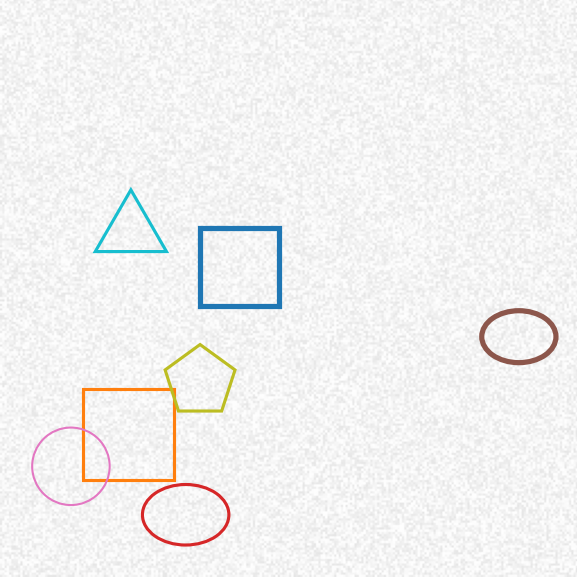[{"shape": "square", "thickness": 2.5, "radius": 0.34, "center": [0.414, 0.537]}, {"shape": "square", "thickness": 1.5, "radius": 0.39, "center": [0.222, 0.246]}, {"shape": "oval", "thickness": 1.5, "radius": 0.37, "center": [0.321, 0.108]}, {"shape": "oval", "thickness": 2.5, "radius": 0.32, "center": [0.898, 0.416]}, {"shape": "circle", "thickness": 1, "radius": 0.34, "center": [0.123, 0.192]}, {"shape": "pentagon", "thickness": 1.5, "radius": 0.32, "center": [0.346, 0.339]}, {"shape": "triangle", "thickness": 1.5, "radius": 0.36, "center": [0.227, 0.599]}]